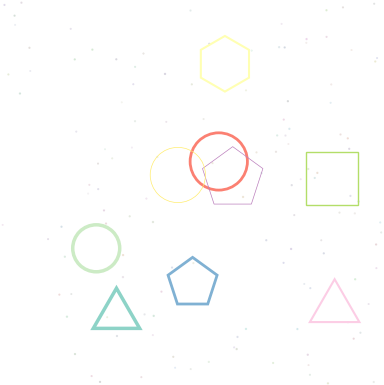[{"shape": "triangle", "thickness": 2.5, "radius": 0.35, "center": [0.303, 0.182]}, {"shape": "hexagon", "thickness": 1.5, "radius": 0.36, "center": [0.584, 0.834]}, {"shape": "circle", "thickness": 2, "radius": 0.37, "center": [0.568, 0.581]}, {"shape": "pentagon", "thickness": 2, "radius": 0.33, "center": [0.5, 0.265]}, {"shape": "square", "thickness": 1, "radius": 0.34, "center": [0.863, 0.537]}, {"shape": "triangle", "thickness": 1.5, "radius": 0.37, "center": [0.869, 0.201]}, {"shape": "pentagon", "thickness": 0.5, "radius": 0.41, "center": [0.604, 0.537]}, {"shape": "circle", "thickness": 2.5, "radius": 0.31, "center": [0.25, 0.355]}, {"shape": "circle", "thickness": 0.5, "radius": 0.36, "center": [0.462, 0.545]}]